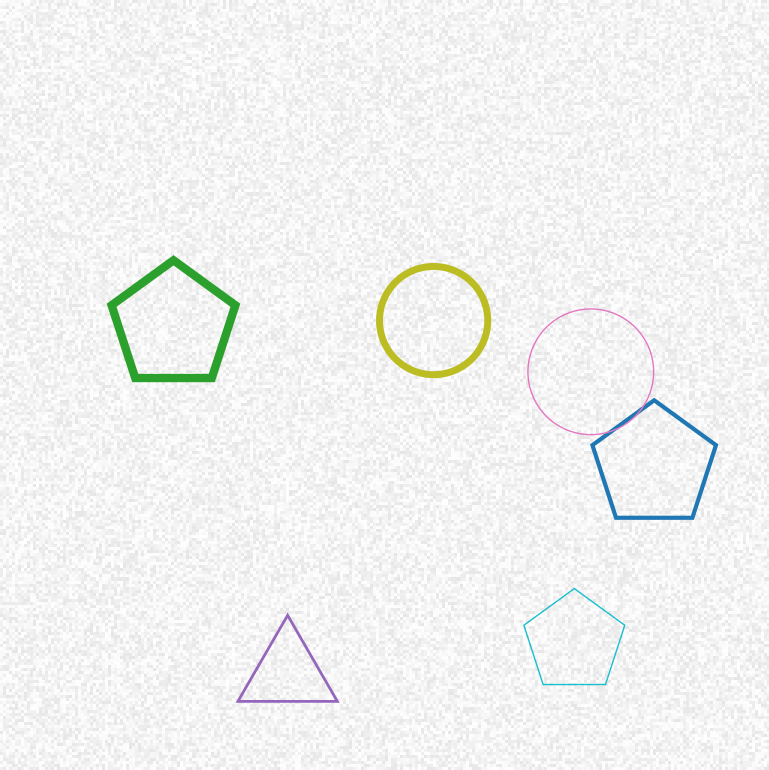[{"shape": "pentagon", "thickness": 1.5, "radius": 0.42, "center": [0.85, 0.396]}, {"shape": "pentagon", "thickness": 3, "radius": 0.42, "center": [0.225, 0.577]}, {"shape": "triangle", "thickness": 1, "radius": 0.37, "center": [0.374, 0.126]}, {"shape": "circle", "thickness": 0.5, "radius": 0.41, "center": [0.767, 0.517]}, {"shape": "circle", "thickness": 2.5, "radius": 0.35, "center": [0.563, 0.584]}, {"shape": "pentagon", "thickness": 0.5, "radius": 0.34, "center": [0.746, 0.167]}]